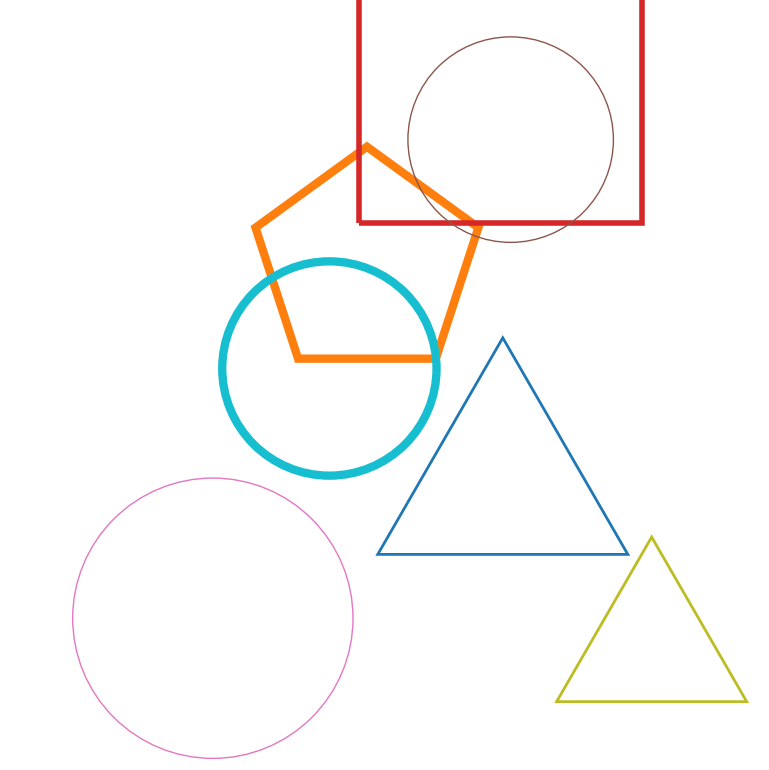[{"shape": "triangle", "thickness": 1, "radius": 0.94, "center": [0.653, 0.374]}, {"shape": "pentagon", "thickness": 3, "radius": 0.76, "center": [0.477, 0.657]}, {"shape": "square", "thickness": 2, "radius": 0.92, "center": [0.65, 0.894]}, {"shape": "circle", "thickness": 0.5, "radius": 0.67, "center": [0.663, 0.819]}, {"shape": "circle", "thickness": 0.5, "radius": 0.91, "center": [0.276, 0.197]}, {"shape": "triangle", "thickness": 1, "radius": 0.71, "center": [0.846, 0.16]}, {"shape": "circle", "thickness": 3, "radius": 0.7, "center": [0.428, 0.521]}]